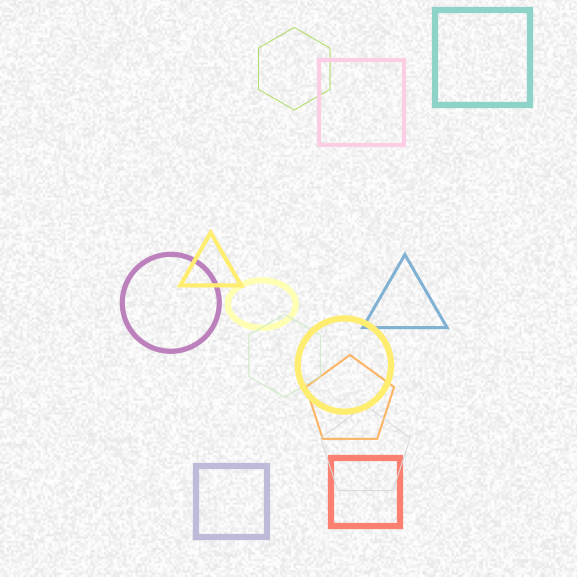[{"shape": "square", "thickness": 3, "radius": 0.41, "center": [0.835, 0.9]}, {"shape": "oval", "thickness": 3, "radius": 0.29, "center": [0.453, 0.473]}, {"shape": "square", "thickness": 3, "radius": 0.31, "center": [0.401, 0.131]}, {"shape": "square", "thickness": 3, "radius": 0.3, "center": [0.633, 0.147]}, {"shape": "triangle", "thickness": 1.5, "radius": 0.42, "center": [0.701, 0.474]}, {"shape": "pentagon", "thickness": 1, "radius": 0.4, "center": [0.606, 0.304]}, {"shape": "hexagon", "thickness": 0.5, "radius": 0.36, "center": [0.51, 0.88]}, {"shape": "square", "thickness": 2, "radius": 0.37, "center": [0.625, 0.821]}, {"shape": "pentagon", "thickness": 0.5, "radius": 0.41, "center": [0.633, 0.216]}, {"shape": "circle", "thickness": 2.5, "radius": 0.42, "center": [0.296, 0.475]}, {"shape": "hexagon", "thickness": 0.5, "radius": 0.36, "center": [0.493, 0.383]}, {"shape": "triangle", "thickness": 2, "radius": 0.3, "center": [0.365, 0.535]}, {"shape": "circle", "thickness": 3, "radius": 0.4, "center": [0.596, 0.367]}]